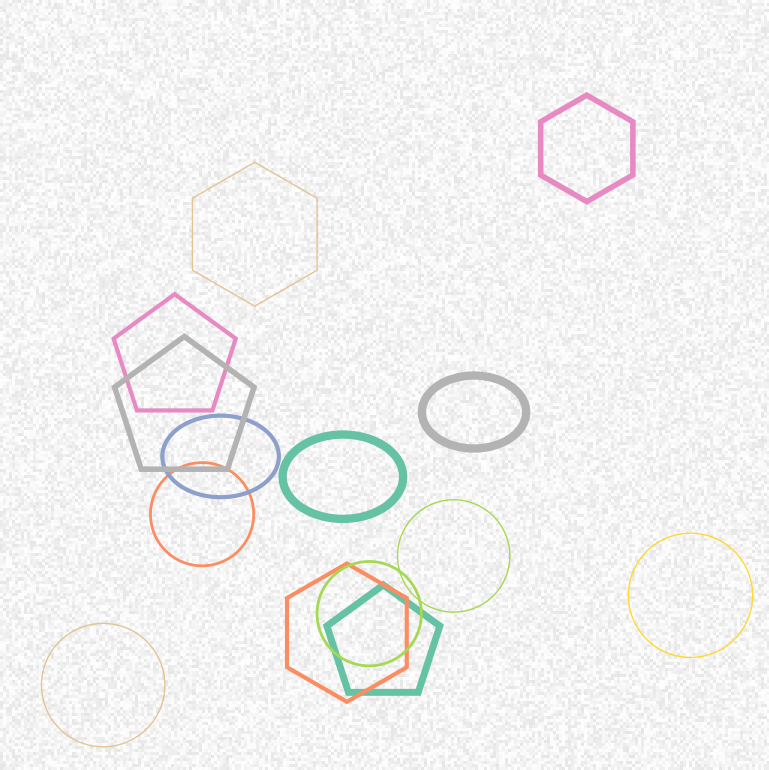[{"shape": "pentagon", "thickness": 2.5, "radius": 0.39, "center": [0.498, 0.163]}, {"shape": "oval", "thickness": 3, "radius": 0.39, "center": [0.445, 0.381]}, {"shape": "circle", "thickness": 1, "radius": 0.34, "center": [0.262, 0.332]}, {"shape": "hexagon", "thickness": 1.5, "radius": 0.45, "center": [0.45, 0.178]}, {"shape": "oval", "thickness": 1.5, "radius": 0.38, "center": [0.286, 0.407]}, {"shape": "pentagon", "thickness": 1.5, "radius": 0.42, "center": [0.227, 0.534]}, {"shape": "hexagon", "thickness": 2, "radius": 0.35, "center": [0.762, 0.807]}, {"shape": "circle", "thickness": 0.5, "radius": 0.36, "center": [0.589, 0.278]}, {"shape": "circle", "thickness": 1, "radius": 0.34, "center": [0.48, 0.203]}, {"shape": "circle", "thickness": 0.5, "radius": 0.4, "center": [0.897, 0.227]}, {"shape": "hexagon", "thickness": 0.5, "radius": 0.47, "center": [0.331, 0.696]}, {"shape": "circle", "thickness": 0.5, "radius": 0.4, "center": [0.134, 0.11]}, {"shape": "pentagon", "thickness": 2, "radius": 0.48, "center": [0.239, 0.468]}, {"shape": "oval", "thickness": 3, "radius": 0.34, "center": [0.616, 0.465]}]